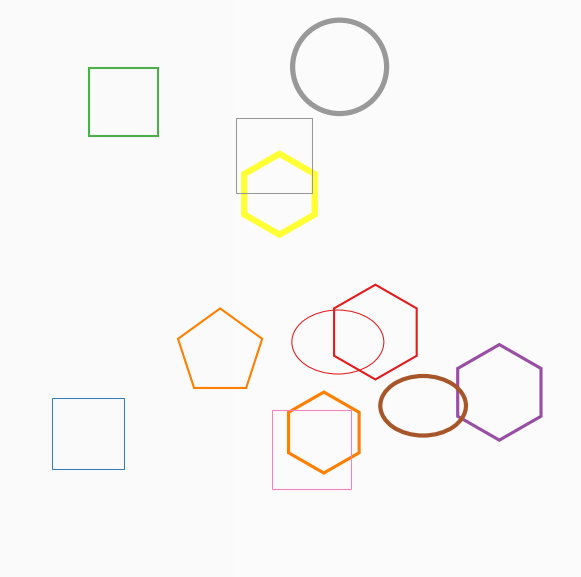[{"shape": "oval", "thickness": 0.5, "radius": 0.4, "center": [0.581, 0.407]}, {"shape": "hexagon", "thickness": 1, "radius": 0.41, "center": [0.646, 0.424]}, {"shape": "square", "thickness": 0.5, "radius": 0.31, "center": [0.152, 0.249]}, {"shape": "square", "thickness": 1, "radius": 0.3, "center": [0.212, 0.822]}, {"shape": "hexagon", "thickness": 1.5, "radius": 0.41, "center": [0.859, 0.32]}, {"shape": "pentagon", "thickness": 1, "radius": 0.38, "center": [0.379, 0.389]}, {"shape": "hexagon", "thickness": 1.5, "radius": 0.35, "center": [0.557, 0.25]}, {"shape": "hexagon", "thickness": 3, "radius": 0.35, "center": [0.481, 0.663]}, {"shape": "oval", "thickness": 2, "radius": 0.37, "center": [0.728, 0.297]}, {"shape": "square", "thickness": 0.5, "radius": 0.34, "center": [0.535, 0.22]}, {"shape": "square", "thickness": 0.5, "radius": 0.32, "center": [0.472, 0.73]}, {"shape": "circle", "thickness": 2.5, "radius": 0.4, "center": [0.584, 0.883]}]